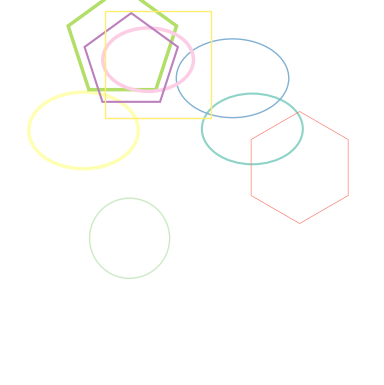[{"shape": "oval", "thickness": 1.5, "radius": 0.66, "center": [0.655, 0.665]}, {"shape": "oval", "thickness": 2.5, "radius": 0.71, "center": [0.217, 0.661]}, {"shape": "hexagon", "thickness": 0.5, "radius": 0.73, "center": [0.778, 0.565]}, {"shape": "oval", "thickness": 1, "radius": 0.73, "center": [0.604, 0.797]}, {"shape": "pentagon", "thickness": 2.5, "radius": 0.74, "center": [0.318, 0.887]}, {"shape": "oval", "thickness": 2.5, "radius": 0.59, "center": [0.385, 0.845]}, {"shape": "pentagon", "thickness": 1.5, "radius": 0.64, "center": [0.341, 0.839]}, {"shape": "circle", "thickness": 1, "radius": 0.52, "center": [0.337, 0.381]}, {"shape": "square", "thickness": 1, "radius": 0.69, "center": [0.41, 0.833]}]